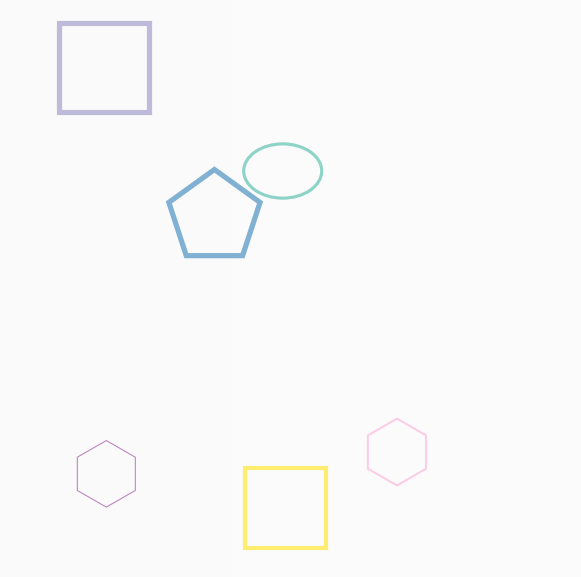[{"shape": "oval", "thickness": 1.5, "radius": 0.34, "center": [0.486, 0.703]}, {"shape": "square", "thickness": 2.5, "radius": 0.39, "center": [0.178, 0.882]}, {"shape": "pentagon", "thickness": 2.5, "radius": 0.41, "center": [0.369, 0.623]}, {"shape": "hexagon", "thickness": 1, "radius": 0.29, "center": [0.683, 0.216]}, {"shape": "hexagon", "thickness": 0.5, "radius": 0.29, "center": [0.183, 0.179]}, {"shape": "square", "thickness": 2, "radius": 0.35, "center": [0.492, 0.12]}]